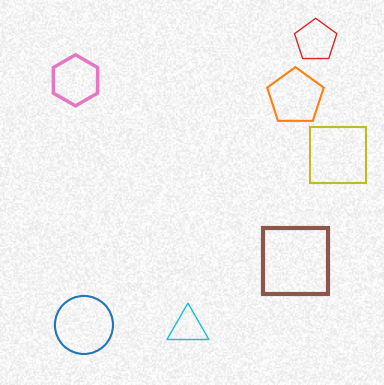[{"shape": "circle", "thickness": 1.5, "radius": 0.38, "center": [0.218, 0.156]}, {"shape": "pentagon", "thickness": 1.5, "radius": 0.39, "center": [0.767, 0.749]}, {"shape": "pentagon", "thickness": 1, "radius": 0.29, "center": [0.82, 0.895]}, {"shape": "square", "thickness": 3, "radius": 0.43, "center": [0.767, 0.322]}, {"shape": "hexagon", "thickness": 2.5, "radius": 0.33, "center": [0.196, 0.791]}, {"shape": "square", "thickness": 1.5, "radius": 0.36, "center": [0.878, 0.597]}, {"shape": "triangle", "thickness": 1, "radius": 0.31, "center": [0.488, 0.15]}]